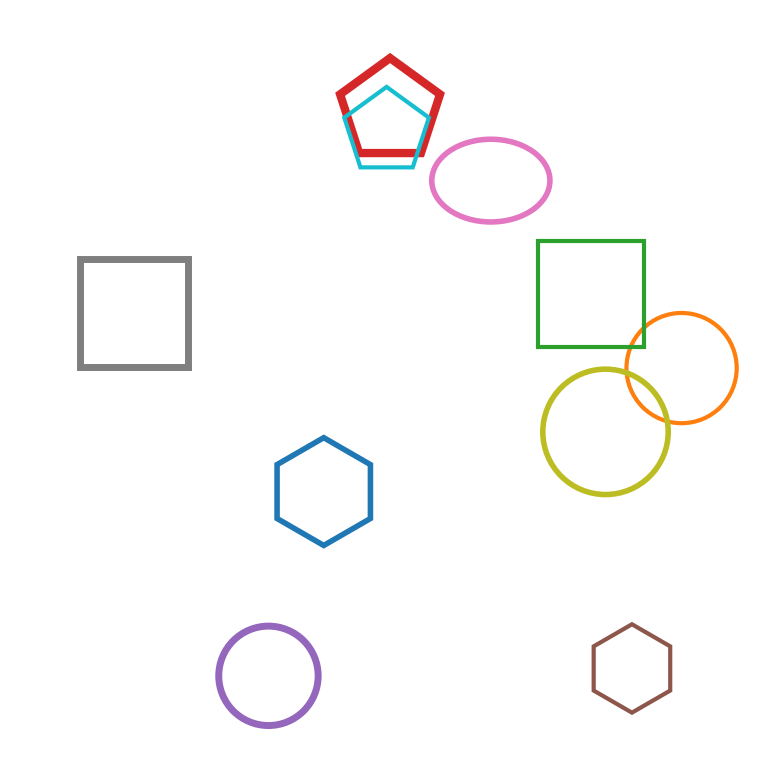[{"shape": "hexagon", "thickness": 2, "radius": 0.35, "center": [0.42, 0.362]}, {"shape": "circle", "thickness": 1.5, "radius": 0.36, "center": [0.885, 0.522]}, {"shape": "square", "thickness": 1.5, "radius": 0.34, "center": [0.768, 0.618]}, {"shape": "pentagon", "thickness": 3, "radius": 0.34, "center": [0.507, 0.856]}, {"shape": "circle", "thickness": 2.5, "radius": 0.32, "center": [0.349, 0.122]}, {"shape": "hexagon", "thickness": 1.5, "radius": 0.29, "center": [0.821, 0.132]}, {"shape": "oval", "thickness": 2, "radius": 0.38, "center": [0.637, 0.765]}, {"shape": "square", "thickness": 2.5, "radius": 0.35, "center": [0.174, 0.594]}, {"shape": "circle", "thickness": 2, "radius": 0.41, "center": [0.786, 0.439]}, {"shape": "pentagon", "thickness": 1.5, "radius": 0.29, "center": [0.502, 0.829]}]